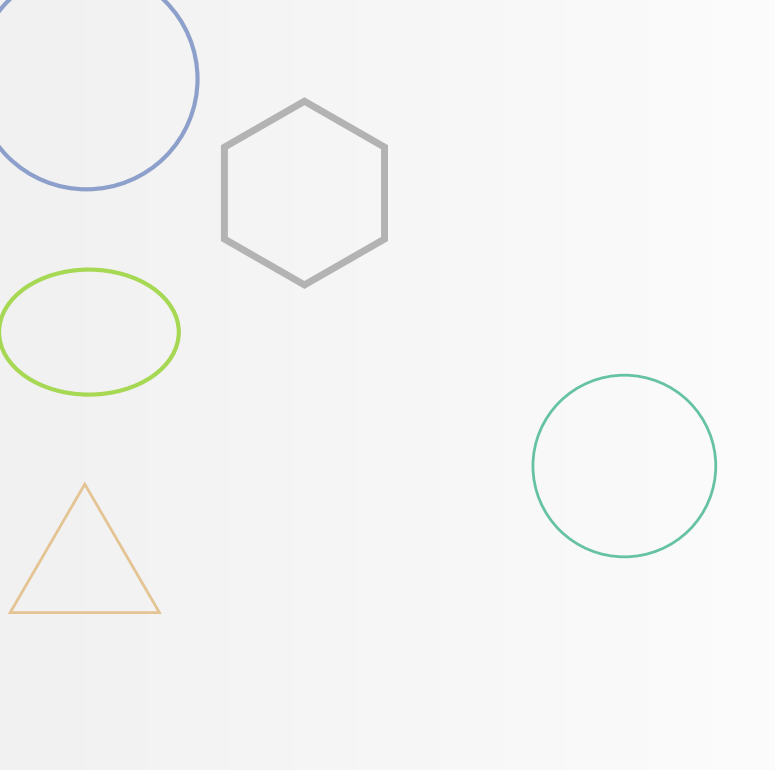[{"shape": "circle", "thickness": 1, "radius": 0.59, "center": [0.806, 0.395]}, {"shape": "circle", "thickness": 1.5, "radius": 0.72, "center": [0.112, 0.897]}, {"shape": "oval", "thickness": 1.5, "radius": 0.58, "center": [0.115, 0.569]}, {"shape": "triangle", "thickness": 1, "radius": 0.56, "center": [0.109, 0.26]}, {"shape": "hexagon", "thickness": 2.5, "radius": 0.6, "center": [0.393, 0.749]}]